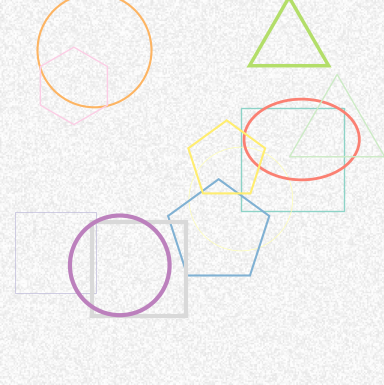[{"shape": "square", "thickness": 1, "radius": 0.67, "center": [0.761, 0.586]}, {"shape": "circle", "thickness": 0.5, "radius": 0.67, "center": [0.626, 0.483]}, {"shape": "square", "thickness": 0.5, "radius": 0.52, "center": [0.144, 0.345]}, {"shape": "oval", "thickness": 2, "radius": 0.75, "center": [0.784, 0.638]}, {"shape": "pentagon", "thickness": 1.5, "radius": 0.69, "center": [0.568, 0.396]}, {"shape": "circle", "thickness": 1.5, "radius": 0.74, "center": [0.245, 0.869]}, {"shape": "triangle", "thickness": 2.5, "radius": 0.59, "center": [0.751, 0.889]}, {"shape": "hexagon", "thickness": 1, "radius": 0.5, "center": [0.192, 0.777]}, {"shape": "square", "thickness": 3, "radius": 0.61, "center": [0.361, 0.301]}, {"shape": "circle", "thickness": 3, "radius": 0.65, "center": [0.311, 0.311]}, {"shape": "triangle", "thickness": 1, "radius": 0.71, "center": [0.876, 0.664]}, {"shape": "pentagon", "thickness": 1.5, "radius": 0.52, "center": [0.589, 0.583]}]